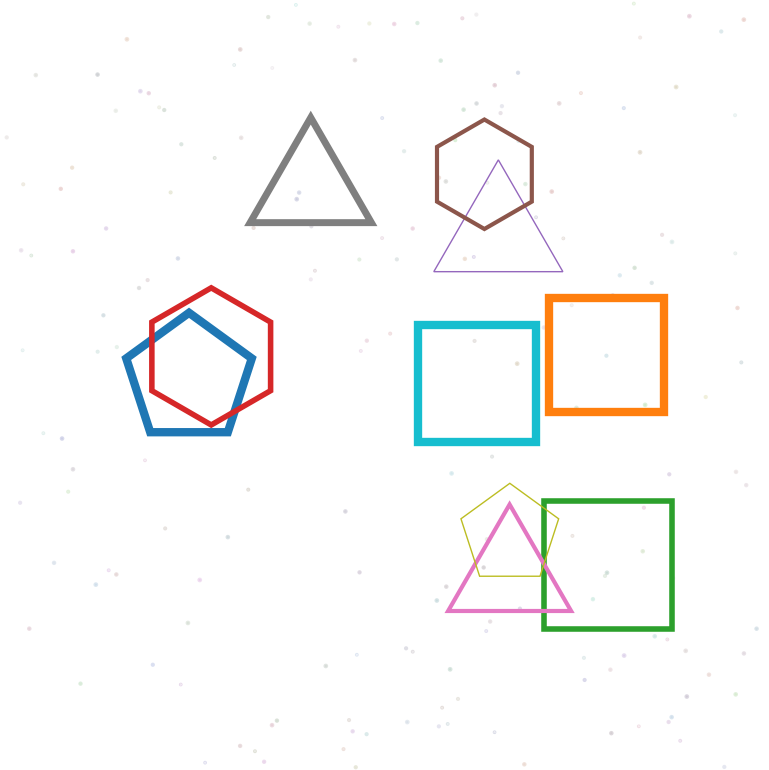[{"shape": "pentagon", "thickness": 3, "radius": 0.43, "center": [0.245, 0.508]}, {"shape": "square", "thickness": 3, "radius": 0.37, "center": [0.788, 0.539]}, {"shape": "square", "thickness": 2, "radius": 0.42, "center": [0.79, 0.266]}, {"shape": "hexagon", "thickness": 2, "radius": 0.45, "center": [0.274, 0.537]}, {"shape": "triangle", "thickness": 0.5, "radius": 0.48, "center": [0.647, 0.696]}, {"shape": "hexagon", "thickness": 1.5, "radius": 0.36, "center": [0.629, 0.774]}, {"shape": "triangle", "thickness": 1.5, "radius": 0.46, "center": [0.662, 0.253]}, {"shape": "triangle", "thickness": 2.5, "radius": 0.45, "center": [0.404, 0.756]}, {"shape": "pentagon", "thickness": 0.5, "radius": 0.33, "center": [0.662, 0.306]}, {"shape": "square", "thickness": 3, "radius": 0.38, "center": [0.619, 0.502]}]